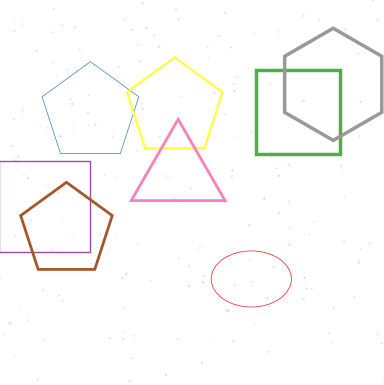[{"shape": "oval", "thickness": 0.5, "radius": 0.52, "center": [0.653, 0.275]}, {"shape": "pentagon", "thickness": 0.5, "radius": 0.66, "center": [0.235, 0.708]}, {"shape": "square", "thickness": 2.5, "radius": 0.55, "center": [0.774, 0.71]}, {"shape": "square", "thickness": 1, "radius": 0.59, "center": [0.117, 0.464]}, {"shape": "pentagon", "thickness": 1.5, "radius": 0.65, "center": [0.454, 0.72]}, {"shape": "pentagon", "thickness": 2, "radius": 0.63, "center": [0.173, 0.401]}, {"shape": "triangle", "thickness": 2, "radius": 0.7, "center": [0.463, 0.549]}, {"shape": "hexagon", "thickness": 2.5, "radius": 0.73, "center": [0.866, 0.781]}]